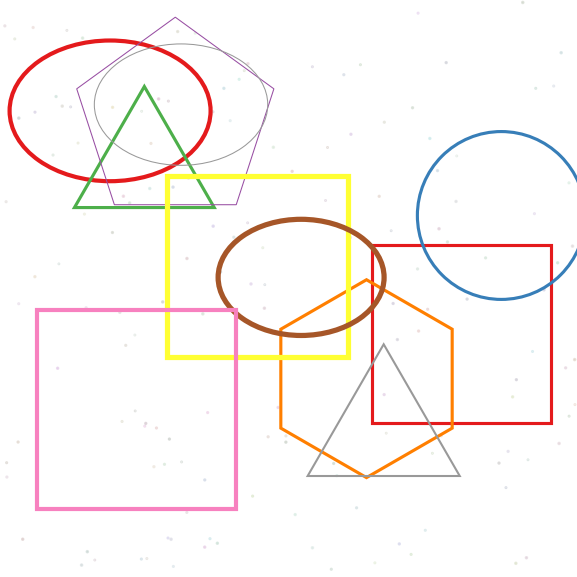[{"shape": "oval", "thickness": 2, "radius": 0.87, "center": [0.191, 0.807]}, {"shape": "square", "thickness": 1.5, "radius": 0.77, "center": [0.798, 0.421]}, {"shape": "circle", "thickness": 1.5, "radius": 0.73, "center": [0.868, 0.626]}, {"shape": "triangle", "thickness": 1.5, "radius": 0.7, "center": [0.25, 0.71]}, {"shape": "pentagon", "thickness": 0.5, "radius": 0.9, "center": [0.304, 0.79]}, {"shape": "hexagon", "thickness": 1.5, "radius": 0.86, "center": [0.635, 0.343]}, {"shape": "square", "thickness": 2.5, "radius": 0.78, "center": [0.445, 0.538]}, {"shape": "oval", "thickness": 2.5, "radius": 0.72, "center": [0.521, 0.519]}, {"shape": "square", "thickness": 2, "radius": 0.86, "center": [0.237, 0.291]}, {"shape": "oval", "thickness": 0.5, "radius": 0.75, "center": [0.313, 0.818]}, {"shape": "triangle", "thickness": 1, "radius": 0.76, "center": [0.664, 0.251]}]